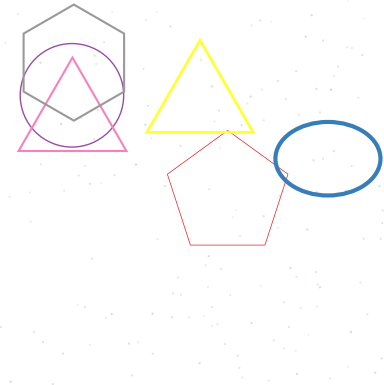[{"shape": "pentagon", "thickness": 0.5, "radius": 0.82, "center": [0.591, 0.497]}, {"shape": "oval", "thickness": 3, "radius": 0.68, "center": [0.852, 0.588]}, {"shape": "circle", "thickness": 1, "radius": 0.67, "center": [0.187, 0.752]}, {"shape": "triangle", "thickness": 2, "radius": 0.8, "center": [0.52, 0.736]}, {"shape": "triangle", "thickness": 1.5, "radius": 0.81, "center": [0.188, 0.689]}, {"shape": "hexagon", "thickness": 1.5, "radius": 0.75, "center": [0.192, 0.837]}]